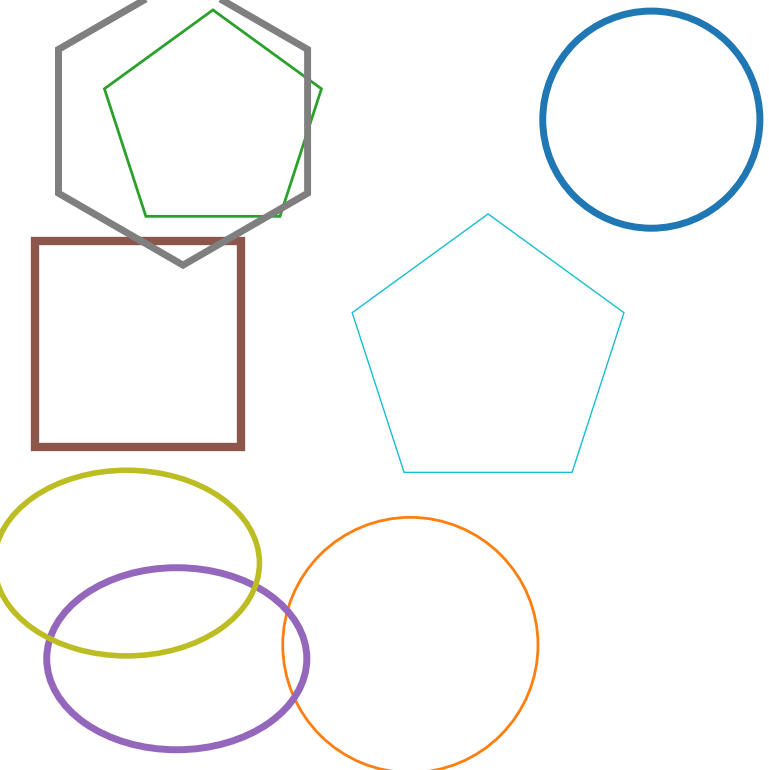[{"shape": "circle", "thickness": 2.5, "radius": 0.71, "center": [0.846, 0.845]}, {"shape": "circle", "thickness": 1, "radius": 0.83, "center": [0.533, 0.162]}, {"shape": "pentagon", "thickness": 1, "radius": 0.74, "center": [0.277, 0.839]}, {"shape": "oval", "thickness": 2.5, "radius": 0.84, "center": [0.23, 0.145]}, {"shape": "square", "thickness": 3, "radius": 0.67, "center": [0.179, 0.553]}, {"shape": "hexagon", "thickness": 2.5, "radius": 0.93, "center": [0.238, 0.842]}, {"shape": "oval", "thickness": 2, "radius": 0.86, "center": [0.165, 0.269]}, {"shape": "pentagon", "thickness": 0.5, "radius": 0.93, "center": [0.634, 0.537]}]